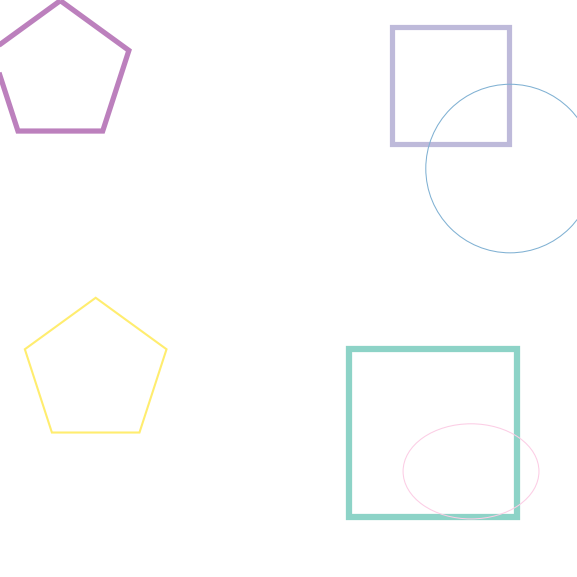[{"shape": "square", "thickness": 3, "radius": 0.73, "center": [0.749, 0.25]}, {"shape": "square", "thickness": 2.5, "radius": 0.51, "center": [0.78, 0.851]}, {"shape": "circle", "thickness": 0.5, "radius": 0.73, "center": [0.883, 0.707]}, {"shape": "oval", "thickness": 0.5, "radius": 0.59, "center": [0.816, 0.183]}, {"shape": "pentagon", "thickness": 2.5, "radius": 0.62, "center": [0.104, 0.873]}, {"shape": "pentagon", "thickness": 1, "radius": 0.64, "center": [0.166, 0.355]}]